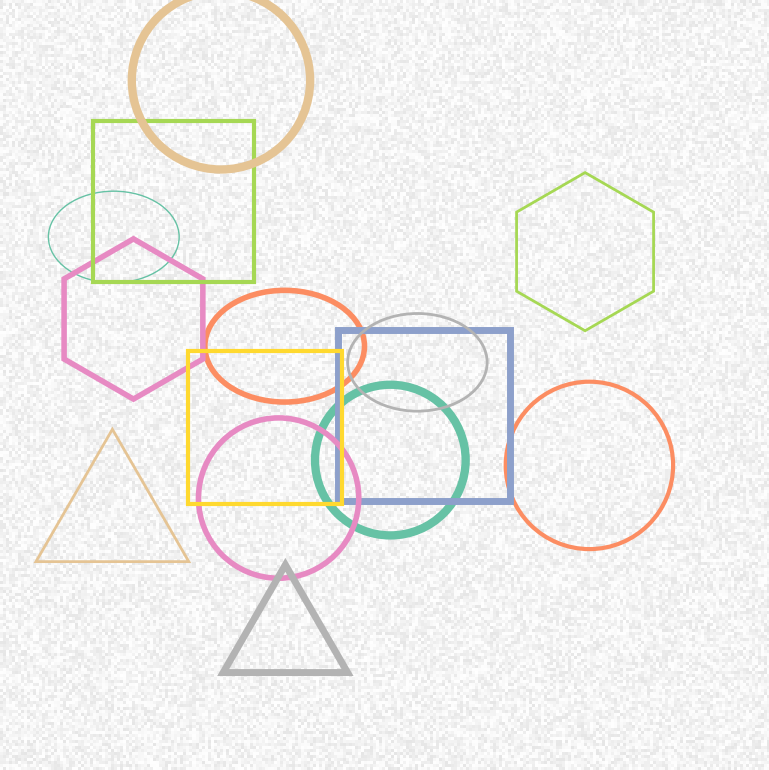[{"shape": "oval", "thickness": 0.5, "radius": 0.42, "center": [0.148, 0.692]}, {"shape": "circle", "thickness": 3, "radius": 0.49, "center": [0.507, 0.402]}, {"shape": "circle", "thickness": 1.5, "radius": 0.54, "center": [0.765, 0.396]}, {"shape": "oval", "thickness": 2, "radius": 0.52, "center": [0.37, 0.55]}, {"shape": "square", "thickness": 2.5, "radius": 0.56, "center": [0.551, 0.461]}, {"shape": "hexagon", "thickness": 2, "radius": 0.52, "center": [0.173, 0.586]}, {"shape": "circle", "thickness": 2, "radius": 0.52, "center": [0.362, 0.353]}, {"shape": "square", "thickness": 1.5, "radius": 0.52, "center": [0.225, 0.738]}, {"shape": "hexagon", "thickness": 1, "radius": 0.51, "center": [0.76, 0.673]}, {"shape": "square", "thickness": 1.5, "radius": 0.5, "center": [0.344, 0.445]}, {"shape": "circle", "thickness": 3, "radius": 0.58, "center": [0.287, 0.896]}, {"shape": "triangle", "thickness": 1, "radius": 0.57, "center": [0.146, 0.328]}, {"shape": "oval", "thickness": 1, "radius": 0.45, "center": [0.542, 0.529]}, {"shape": "triangle", "thickness": 2.5, "radius": 0.47, "center": [0.371, 0.173]}]